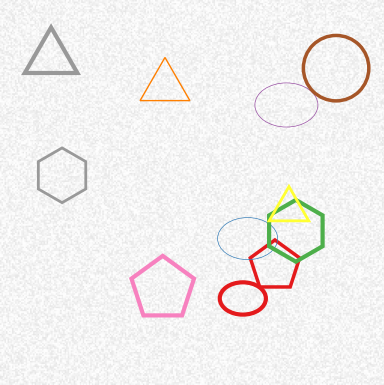[{"shape": "pentagon", "thickness": 2.5, "radius": 0.34, "center": [0.714, 0.309]}, {"shape": "oval", "thickness": 3, "radius": 0.3, "center": [0.631, 0.225]}, {"shape": "oval", "thickness": 0.5, "radius": 0.39, "center": [0.643, 0.38]}, {"shape": "hexagon", "thickness": 3, "radius": 0.4, "center": [0.768, 0.401]}, {"shape": "oval", "thickness": 0.5, "radius": 0.41, "center": [0.744, 0.727]}, {"shape": "triangle", "thickness": 1, "radius": 0.37, "center": [0.429, 0.776]}, {"shape": "triangle", "thickness": 2, "radius": 0.3, "center": [0.751, 0.456]}, {"shape": "circle", "thickness": 2.5, "radius": 0.42, "center": [0.873, 0.823]}, {"shape": "pentagon", "thickness": 3, "radius": 0.43, "center": [0.423, 0.25]}, {"shape": "triangle", "thickness": 3, "radius": 0.39, "center": [0.133, 0.85]}, {"shape": "hexagon", "thickness": 2, "radius": 0.36, "center": [0.161, 0.545]}]